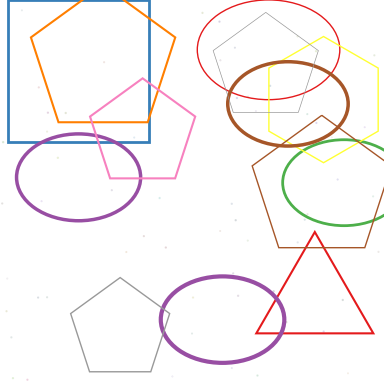[{"shape": "triangle", "thickness": 1.5, "radius": 0.88, "center": [0.818, 0.222]}, {"shape": "oval", "thickness": 1, "radius": 0.93, "center": [0.698, 0.871]}, {"shape": "square", "thickness": 2, "radius": 0.92, "center": [0.204, 0.815]}, {"shape": "oval", "thickness": 2, "radius": 0.8, "center": [0.894, 0.525]}, {"shape": "oval", "thickness": 2.5, "radius": 0.81, "center": [0.204, 0.539]}, {"shape": "oval", "thickness": 3, "radius": 0.8, "center": [0.578, 0.17]}, {"shape": "pentagon", "thickness": 1.5, "radius": 0.99, "center": [0.268, 0.842]}, {"shape": "hexagon", "thickness": 1, "radius": 0.82, "center": [0.84, 0.741]}, {"shape": "oval", "thickness": 2.5, "radius": 0.78, "center": [0.748, 0.73]}, {"shape": "pentagon", "thickness": 1, "radius": 0.95, "center": [0.836, 0.51]}, {"shape": "pentagon", "thickness": 1.5, "radius": 0.72, "center": [0.37, 0.653]}, {"shape": "pentagon", "thickness": 0.5, "radius": 0.72, "center": [0.69, 0.824]}, {"shape": "pentagon", "thickness": 1, "radius": 0.68, "center": [0.312, 0.144]}]